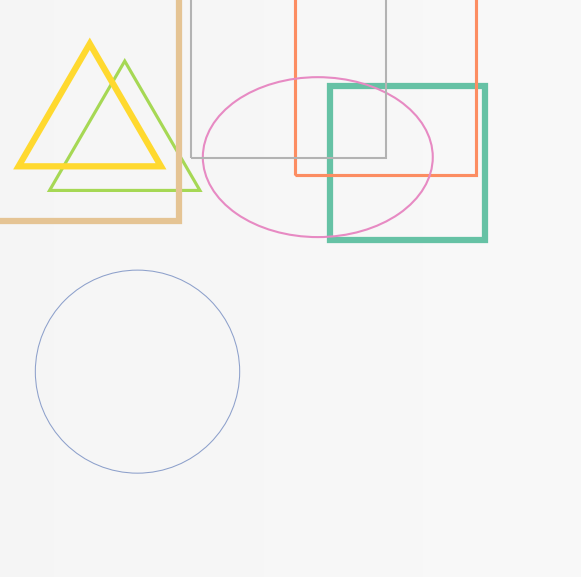[{"shape": "square", "thickness": 3, "radius": 0.67, "center": [0.701, 0.717]}, {"shape": "square", "thickness": 1.5, "radius": 0.78, "center": [0.664, 0.852]}, {"shape": "circle", "thickness": 0.5, "radius": 0.88, "center": [0.237, 0.356]}, {"shape": "oval", "thickness": 1, "radius": 0.99, "center": [0.547, 0.727]}, {"shape": "triangle", "thickness": 1.5, "radius": 0.75, "center": [0.215, 0.744]}, {"shape": "triangle", "thickness": 3, "radius": 0.71, "center": [0.154, 0.782]}, {"shape": "square", "thickness": 3, "radius": 0.98, "center": [0.112, 0.813]}, {"shape": "square", "thickness": 1, "radius": 0.84, "center": [0.496, 0.893]}]